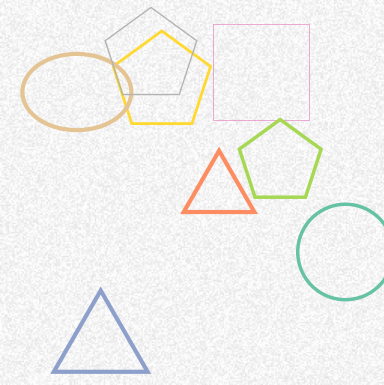[{"shape": "circle", "thickness": 2.5, "radius": 0.62, "center": [0.897, 0.346]}, {"shape": "triangle", "thickness": 3, "radius": 0.53, "center": [0.569, 0.502]}, {"shape": "triangle", "thickness": 3, "radius": 0.7, "center": [0.262, 0.105]}, {"shape": "square", "thickness": 0.5, "radius": 0.63, "center": [0.678, 0.814]}, {"shape": "pentagon", "thickness": 2.5, "radius": 0.56, "center": [0.728, 0.578]}, {"shape": "pentagon", "thickness": 2, "radius": 0.66, "center": [0.42, 0.787]}, {"shape": "oval", "thickness": 3, "radius": 0.71, "center": [0.2, 0.761]}, {"shape": "pentagon", "thickness": 1, "radius": 0.63, "center": [0.392, 0.856]}]